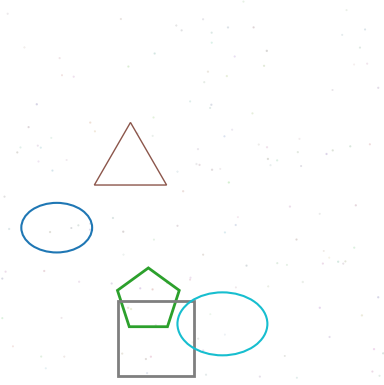[{"shape": "oval", "thickness": 1.5, "radius": 0.46, "center": [0.147, 0.409]}, {"shape": "pentagon", "thickness": 2, "radius": 0.42, "center": [0.385, 0.22]}, {"shape": "triangle", "thickness": 1, "radius": 0.54, "center": [0.339, 0.574]}, {"shape": "square", "thickness": 2, "radius": 0.49, "center": [0.405, 0.12]}, {"shape": "oval", "thickness": 1.5, "radius": 0.58, "center": [0.578, 0.159]}]